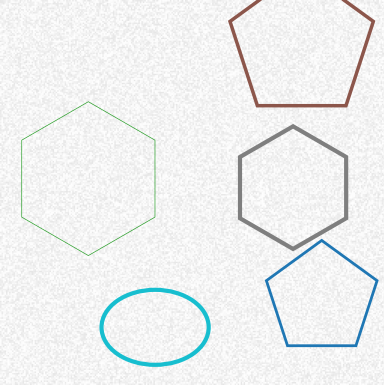[{"shape": "pentagon", "thickness": 2, "radius": 0.76, "center": [0.836, 0.224]}, {"shape": "hexagon", "thickness": 0.5, "radius": 1.0, "center": [0.229, 0.536]}, {"shape": "pentagon", "thickness": 2.5, "radius": 0.98, "center": [0.784, 0.884]}, {"shape": "hexagon", "thickness": 3, "radius": 0.8, "center": [0.761, 0.513]}, {"shape": "oval", "thickness": 3, "radius": 0.7, "center": [0.403, 0.15]}]